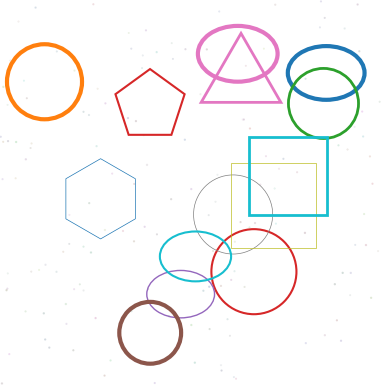[{"shape": "hexagon", "thickness": 0.5, "radius": 0.52, "center": [0.261, 0.484]}, {"shape": "oval", "thickness": 3, "radius": 0.5, "center": [0.847, 0.811]}, {"shape": "circle", "thickness": 3, "radius": 0.49, "center": [0.116, 0.788]}, {"shape": "circle", "thickness": 2, "radius": 0.46, "center": [0.84, 0.731]}, {"shape": "circle", "thickness": 1.5, "radius": 0.55, "center": [0.66, 0.294]}, {"shape": "pentagon", "thickness": 1.5, "radius": 0.47, "center": [0.39, 0.726]}, {"shape": "oval", "thickness": 1, "radius": 0.44, "center": [0.469, 0.236]}, {"shape": "circle", "thickness": 3, "radius": 0.4, "center": [0.39, 0.136]}, {"shape": "oval", "thickness": 3, "radius": 0.52, "center": [0.618, 0.86]}, {"shape": "triangle", "thickness": 2, "radius": 0.6, "center": [0.626, 0.794]}, {"shape": "circle", "thickness": 0.5, "radius": 0.51, "center": [0.606, 0.443]}, {"shape": "square", "thickness": 0.5, "radius": 0.55, "center": [0.711, 0.465]}, {"shape": "oval", "thickness": 1.5, "radius": 0.46, "center": [0.508, 0.334]}, {"shape": "square", "thickness": 2, "radius": 0.51, "center": [0.748, 0.544]}]